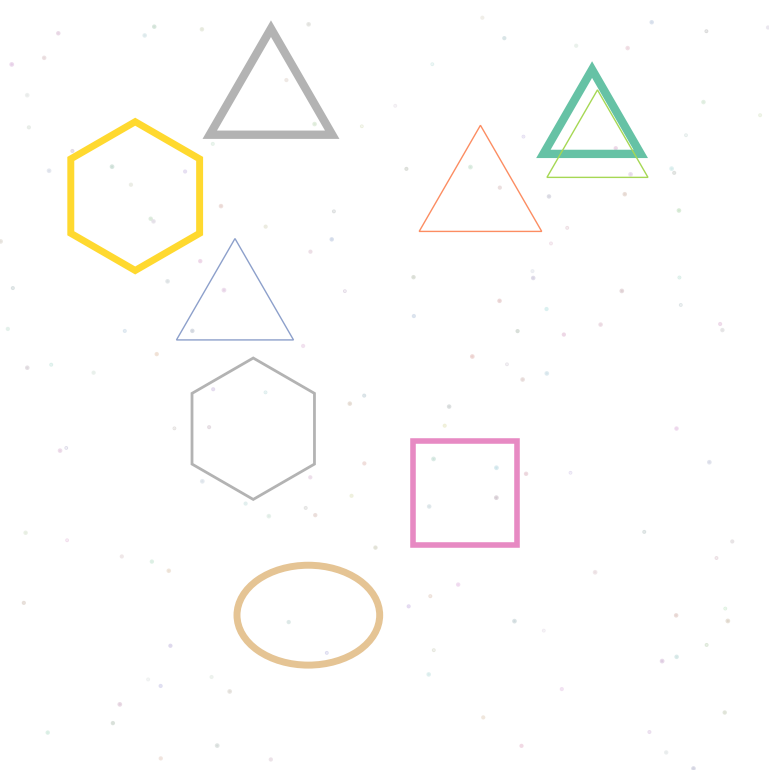[{"shape": "triangle", "thickness": 3, "radius": 0.36, "center": [0.769, 0.837]}, {"shape": "triangle", "thickness": 0.5, "radius": 0.46, "center": [0.624, 0.745]}, {"shape": "triangle", "thickness": 0.5, "radius": 0.44, "center": [0.305, 0.602]}, {"shape": "square", "thickness": 2, "radius": 0.34, "center": [0.604, 0.36]}, {"shape": "triangle", "thickness": 0.5, "radius": 0.38, "center": [0.776, 0.808]}, {"shape": "hexagon", "thickness": 2.5, "radius": 0.48, "center": [0.176, 0.745]}, {"shape": "oval", "thickness": 2.5, "radius": 0.46, "center": [0.4, 0.201]}, {"shape": "hexagon", "thickness": 1, "radius": 0.46, "center": [0.329, 0.443]}, {"shape": "triangle", "thickness": 3, "radius": 0.46, "center": [0.352, 0.871]}]